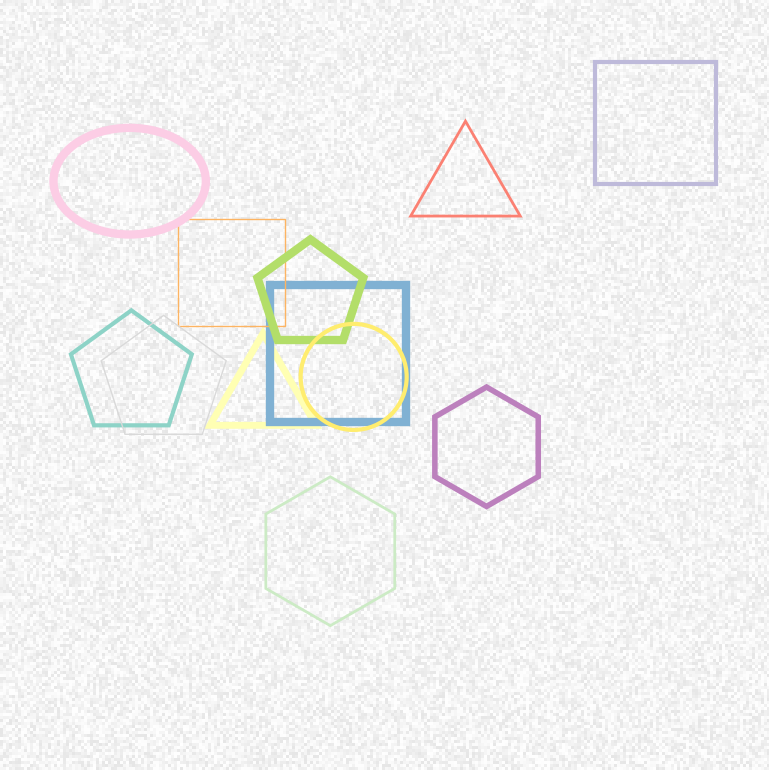[{"shape": "pentagon", "thickness": 1.5, "radius": 0.41, "center": [0.171, 0.514]}, {"shape": "triangle", "thickness": 2.5, "radius": 0.4, "center": [0.342, 0.487]}, {"shape": "square", "thickness": 1.5, "radius": 0.4, "center": [0.851, 0.84]}, {"shape": "triangle", "thickness": 1, "radius": 0.41, "center": [0.604, 0.76]}, {"shape": "square", "thickness": 3, "radius": 0.44, "center": [0.439, 0.541]}, {"shape": "square", "thickness": 0.5, "radius": 0.35, "center": [0.301, 0.646]}, {"shape": "pentagon", "thickness": 3, "radius": 0.36, "center": [0.403, 0.617]}, {"shape": "oval", "thickness": 3, "radius": 0.49, "center": [0.168, 0.765]}, {"shape": "pentagon", "thickness": 0.5, "radius": 0.43, "center": [0.213, 0.505]}, {"shape": "hexagon", "thickness": 2, "radius": 0.39, "center": [0.632, 0.42]}, {"shape": "hexagon", "thickness": 1, "radius": 0.48, "center": [0.429, 0.284]}, {"shape": "circle", "thickness": 1.5, "radius": 0.34, "center": [0.459, 0.51]}]